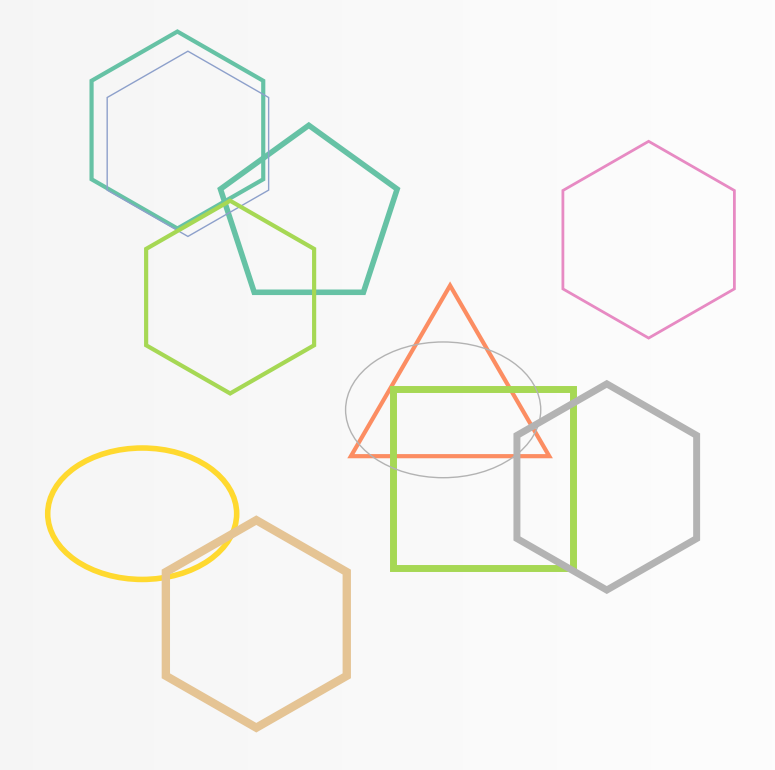[{"shape": "hexagon", "thickness": 1.5, "radius": 0.64, "center": [0.229, 0.831]}, {"shape": "pentagon", "thickness": 2, "radius": 0.6, "center": [0.398, 0.717]}, {"shape": "triangle", "thickness": 1.5, "radius": 0.74, "center": [0.581, 0.481]}, {"shape": "hexagon", "thickness": 0.5, "radius": 0.6, "center": [0.242, 0.813]}, {"shape": "hexagon", "thickness": 1, "radius": 0.64, "center": [0.837, 0.689]}, {"shape": "square", "thickness": 2.5, "radius": 0.58, "center": [0.623, 0.379]}, {"shape": "hexagon", "thickness": 1.5, "radius": 0.63, "center": [0.297, 0.614]}, {"shape": "oval", "thickness": 2, "radius": 0.61, "center": [0.183, 0.333]}, {"shape": "hexagon", "thickness": 3, "radius": 0.67, "center": [0.331, 0.19]}, {"shape": "oval", "thickness": 0.5, "radius": 0.63, "center": [0.572, 0.468]}, {"shape": "hexagon", "thickness": 2.5, "radius": 0.67, "center": [0.783, 0.368]}]